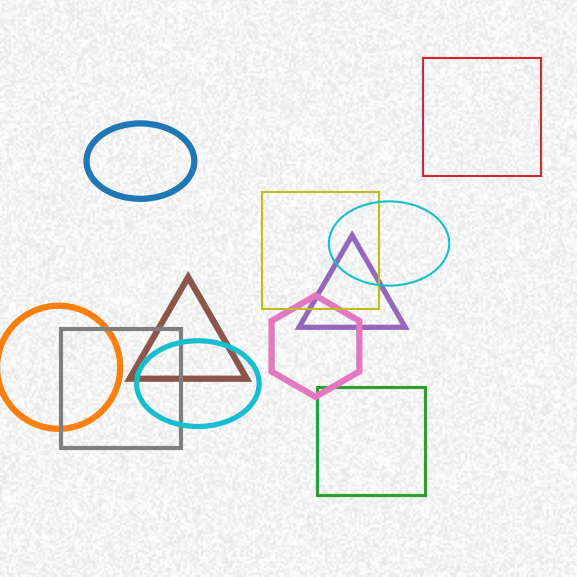[{"shape": "oval", "thickness": 3, "radius": 0.47, "center": [0.243, 0.72]}, {"shape": "circle", "thickness": 3, "radius": 0.53, "center": [0.102, 0.363]}, {"shape": "square", "thickness": 1.5, "radius": 0.47, "center": [0.643, 0.236]}, {"shape": "square", "thickness": 1, "radius": 0.51, "center": [0.835, 0.796]}, {"shape": "triangle", "thickness": 2.5, "radius": 0.53, "center": [0.61, 0.485]}, {"shape": "triangle", "thickness": 3, "radius": 0.59, "center": [0.326, 0.402]}, {"shape": "hexagon", "thickness": 3, "radius": 0.44, "center": [0.546, 0.4]}, {"shape": "square", "thickness": 2, "radius": 0.52, "center": [0.21, 0.327]}, {"shape": "square", "thickness": 1, "radius": 0.5, "center": [0.555, 0.565]}, {"shape": "oval", "thickness": 1, "radius": 0.52, "center": [0.674, 0.578]}, {"shape": "oval", "thickness": 2.5, "radius": 0.53, "center": [0.343, 0.335]}]